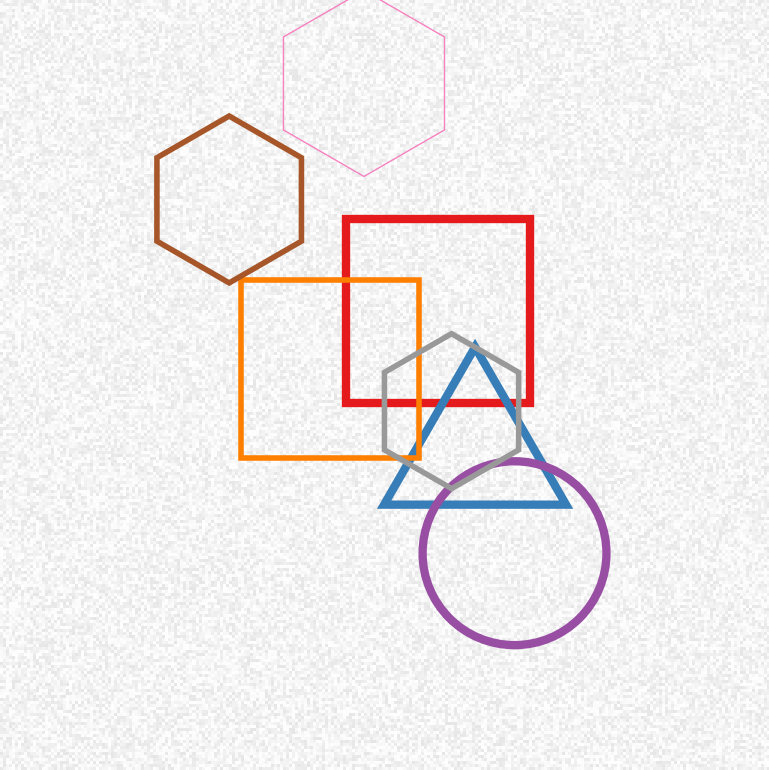[{"shape": "square", "thickness": 3, "radius": 0.6, "center": [0.569, 0.596]}, {"shape": "triangle", "thickness": 3, "radius": 0.68, "center": [0.617, 0.413]}, {"shape": "circle", "thickness": 3, "radius": 0.6, "center": [0.668, 0.282]}, {"shape": "square", "thickness": 2, "radius": 0.58, "center": [0.429, 0.52]}, {"shape": "hexagon", "thickness": 2, "radius": 0.54, "center": [0.298, 0.741]}, {"shape": "hexagon", "thickness": 0.5, "radius": 0.6, "center": [0.473, 0.892]}, {"shape": "hexagon", "thickness": 2, "radius": 0.5, "center": [0.586, 0.466]}]